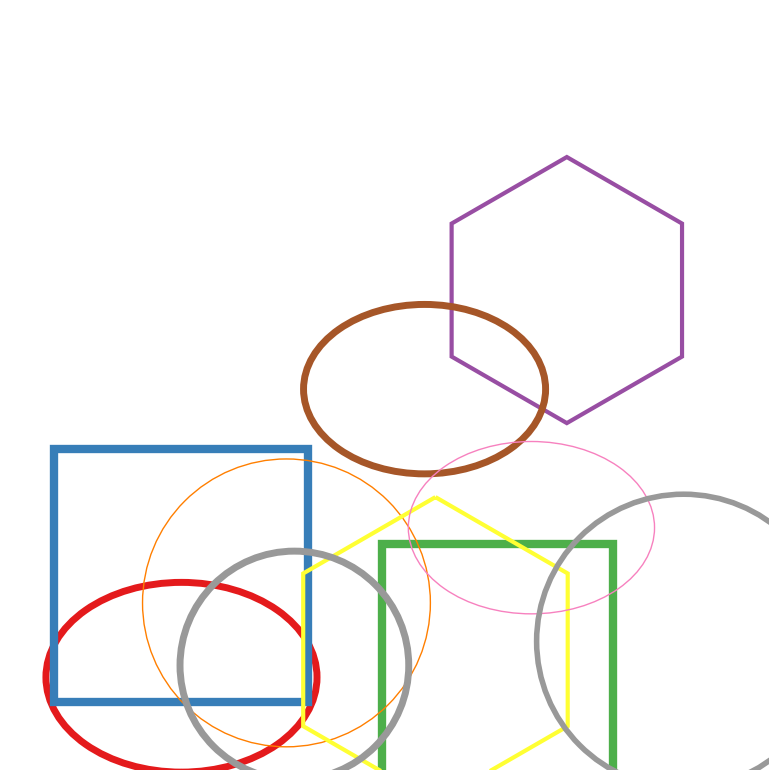[{"shape": "oval", "thickness": 2.5, "radius": 0.88, "center": [0.236, 0.12]}, {"shape": "square", "thickness": 3, "radius": 0.82, "center": [0.235, 0.252]}, {"shape": "square", "thickness": 3, "radius": 0.75, "center": [0.646, 0.144]}, {"shape": "hexagon", "thickness": 1.5, "radius": 0.86, "center": [0.736, 0.623]}, {"shape": "circle", "thickness": 0.5, "radius": 0.93, "center": [0.372, 0.217]}, {"shape": "hexagon", "thickness": 1.5, "radius": 0.99, "center": [0.566, 0.156]}, {"shape": "oval", "thickness": 2.5, "radius": 0.79, "center": [0.551, 0.495]}, {"shape": "oval", "thickness": 0.5, "radius": 0.8, "center": [0.69, 0.315]}, {"shape": "circle", "thickness": 2, "radius": 0.95, "center": [0.888, 0.167]}, {"shape": "circle", "thickness": 2.5, "radius": 0.74, "center": [0.382, 0.136]}]